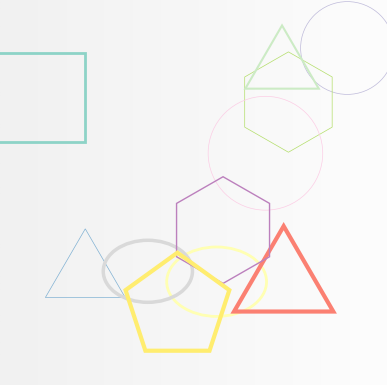[{"shape": "square", "thickness": 2, "radius": 0.58, "center": [0.103, 0.747]}, {"shape": "oval", "thickness": 2, "radius": 0.64, "center": [0.559, 0.268]}, {"shape": "circle", "thickness": 0.5, "radius": 0.6, "center": [0.896, 0.875]}, {"shape": "triangle", "thickness": 3, "radius": 0.74, "center": [0.732, 0.265]}, {"shape": "triangle", "thickness": 0.5, "radius": 0.59, "center": [0.22, 0.287]}, {"shape": "hexagon", "thickness": 0.5, "radius": 0.65, "center": [0.744, 0.735]}, {"shape": "circle", "thickness": 0.5, "radius": 0.74, "center": [0.685, 0.602]}, {"shape": "oval", "thickness": 2.5, "radius": 0.58, "center": [0.382, 0.295]}, {"shape": "hexagon", "thickness": 1, "radius": 0.69, "center": [0.576, 0.402]}, {"shape": "triangle", "thickness": 1.5, "radius": 0.55, "center": [0.728, 0.824]}, {"shape": "pentagon", "thickness": 3, "radius": 0.7, "center": [0.458, 0.203]}]